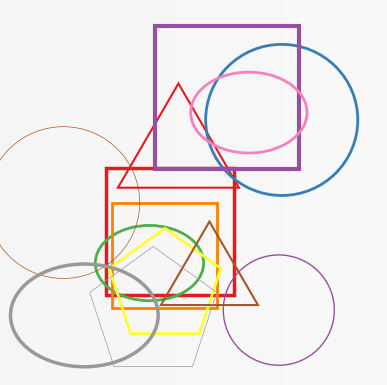[{"shape": "triangle", "thickness": 1.5, "radius": 0.9, "center": [0.46, 0.603]}, {"shape": "square", "thickness": 2.5, "radius": 0.83, "center": [0.438, 0.398]}, {"shape": "circle", "thickness": 2, "radius": 0.98, "center": [0.727, 0.689]}, {"shape": "oval", "thickness": 2, "radius": 0.7, "center": [0.386, 0.317]}, {"shape": "square", "thickness": 3, "radius": 0.93, "center": [0.587, 0.747]}, {"shape": "circle", "thickness": 1, "radius": 0.72, "center": [0.72, 0.195]}, {"shape": "square", "thickness": 2, "radius": 0.68, "center": [0.425, 0.336]}, {"shape": "pentagon", "thickness": 2, "radius": 0.76, "center": [0.426, 0.256]}, {"shape": "circle", "thickness": 0.5, "radius": 0.99, "center": [0.163, 0.474]}, {"shape": "triangle", "thickness": 1.5, "radius": 0.72, "center": [0.54, 0.28]}, {"shape": "oval", "thickness": 2, "radius": 0.75, "center": [0.642, 0.708]}, {"shape": "oval", "thickness": 2.5, "radius": 0.95, "center": [0.218, 0.181]}, {"shape": "pentagon", "thickness": 0.5, "radius": 0.86, "center": [0.395, 0.187]}]